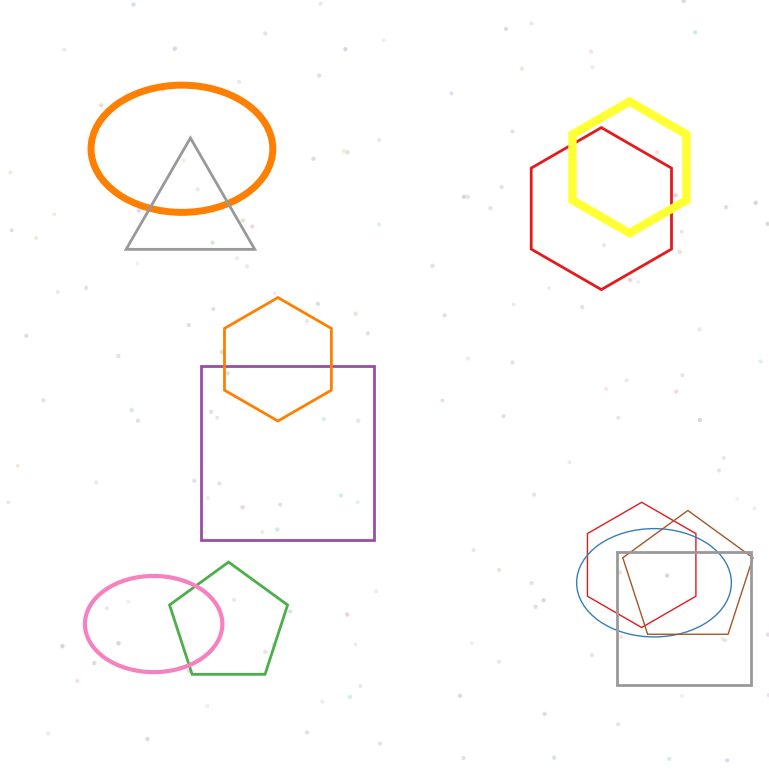[{"shape": "hexagon", "thickness": 0.5, "radius": 0.41, "center": [0.833, 0.266]}, {"shape": "hexagon", "thickness": 1, "radius": 0.53, "center": [0.781, 0.729]}, {"shape": "oval", "thickness": 0.5, "radius": 0.5, "center": [0.849, 0.243]}, {"shape": "pentagon", "thickness": 1, "radius": 0.4, "center": [0.297, 0.189]}, {"shape": "square", "thickness": 1, "radius": 0.56, "center": [0.373, 0.412]}, {"shape": "hexagon", "thickness": 1, "radius": 0.4, "center": [0.361, 0.533]}, {"shape": "oval", "thickness": 2.5, "radius": 0.59, "center": [0.236, 0.807]}, {"shape": "hexagon", "thickness": 3, "radius": 0.43, "center": [0.817, 0.783]}, {"shape": "pentagon", "thickness": 0.5, "radius": 0.44, "center": [0.893, 0.248]}, {"shape": "oval", "thickness": 1.5, "radius": 0.45, "center": [0.2, 0.19]}, {"shape": "triangle", "thickness": 1, "radius": 0.48, "center": [0.247, 0.724]}, {"shape": "square", "thickness": 1, "radius": 0.43, "center": [0.889, 0.197]}]